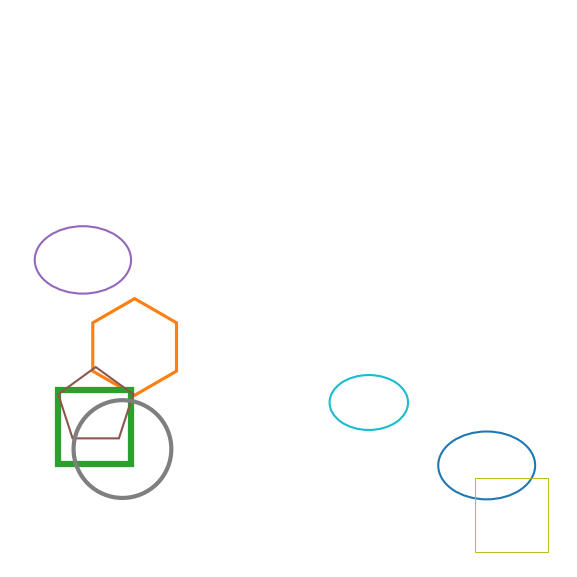[{"shape": "oval", "thickness": 1, "radius": 0.42, "center": [0.843, 0.193]}, {"shape": "hexagon", "thickness": 1.5, "radius": 0.42, "center": [0.233, 0.398]}, {"shape": "square", "thickness": 3, "radius": 0.32, "center": [0.164, 0.259]}, {"shape": "oval", "thickness": 1, "radius": 0.42, "center": [0.144, 0.549]}, {"shape": "pentagon", "thickness": 1, "radius": 0.34, "center": [0.166, 0.295]}, {"shape": "circle", "thickness": 2, "radius": 0.42, "center": [0.212, 0.222]}, {"shape": "square", "thickness": 0.5, "radius": 0.32, "center": [0.886, 0.107]}, {"shape": "oval", "thickness": 1, "radius": 0.34, "center": [0.639, 0.302]}]